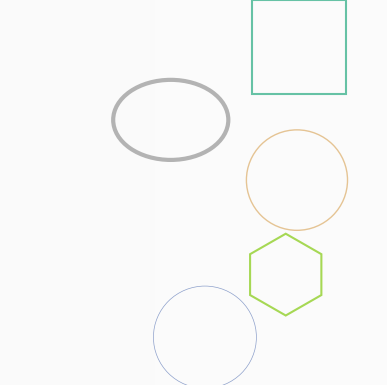[{"shape": "square", "thickness": 1.5, "radius": 0.61, "center": [0.772, 0.879]}, {"shape": "circle", "thickness": 0.5, "radius": 0.66, "center": [0.529, 0.124]}, {"shape": "hexagon", "thickness": 1.5, "radius": 0.53, "center": [0.737, 0.287]}, {"shape": "circle", "thickness": 1, "radius": 0.65, "center": [0.766, 0.532]}, {"shape": "oval", "thickness": 3, "radius": 0.74, "center": [0.441, 0.689]}]